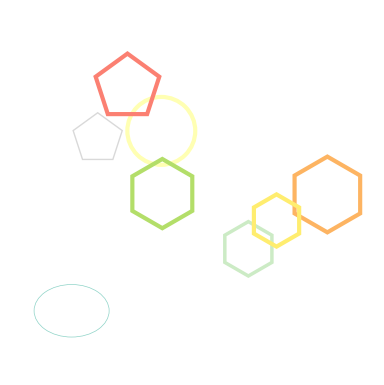[{"shape": "oval", "thickness": 0.5, "radius": 0.49, "center": [0.186, 0.193]}, {"shape": "circle", "thickness": 3, "radius": 0.44, "center": [0.419, 0.66]}, {"shape": "pentagon", "thickness": 3, "radius": 0.43, "center": [0.331, 0.774]}, {"shape": "hexagon", "thickness": 3, "radius": 0.49, "center": [0.85, 0.495]}, {"shape": "hexagon", "thickness": 3, "radius": 0.45, "center": [0.422, 0.497]}, {"shape": "pentagon", "thickness": 1, "radius": 0.34, "center": [0.254, 0.64]}, {"shape": "hexagon", "thickness": 2.5, "radius": 0.35, "center": [0.645, 0.354]}, {"shape": "hexagon", "thickness": 3, "radius": 0.34, "center": [0.718, 0.427]}]